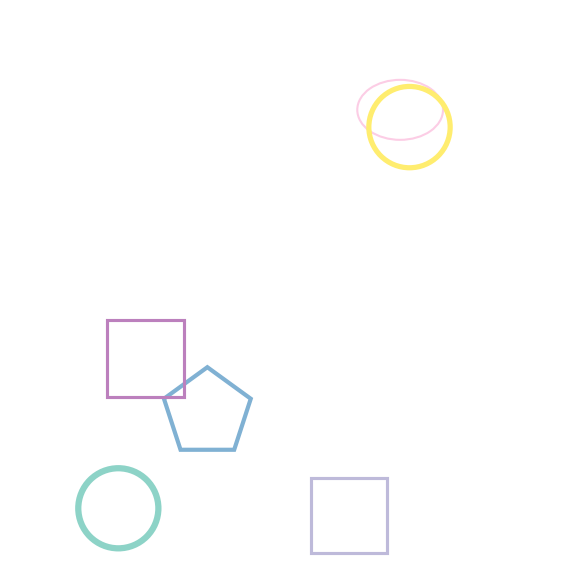[{"shape": "circle", "thickness": 3, "radius": 0.35, "center": [0.205, 0.119]}, {"shape": "square", "thickness": 1.5, "radius": 0.33, "center": [0.604, 0.107]}, {"shape": "pentagon", "thickness": 2, "radius": 0.4, "center": [0.359, 0.284]}, {"shape": "oval", "thickness": 1, "radius": 0.37, "center": [0.693, 0.809]}, {"shape": "square", "thickness": 1.5, "radius": 0.33, "center": [0.252, 0.379]}, {"shape": "circle", "thickness": 2.5, "radius": 0.35, "center": [0.709, 0.779]}]